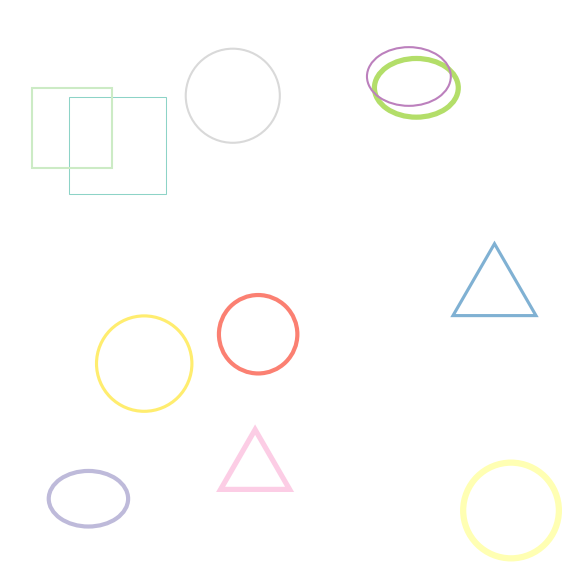[{"shape": "square", "thickness": 0.5, "radius": 0.42, "center": [0.203, 0.747]}, {"shape": "circle", "thickness": 3, "radius": 0.41, "center": [0.885, 0.115]}, {"shape": "oval", "thickness": 2, "radius": 0.34, "center": [0.153, 0.136]}, {"shape": "circle", "thickness": 2, "radius": 0.34, "center": [0.447, 0.42]}, {"shape": "triangle", "thickness": 1.5, "radius": 0.41, "center": [0.856, 0.494]}, {"shape": "oval", "thickness": 2.5, "radius": 0.36, "center": [0.721, 0.847]}, {"shape": "triangle", "thickness": 2.5, "radius": 0.34, "center": [0.442, 0.186]}, {"shape": "circle", "thickness": 1, "radius": 0.41, "center": [0.403, 0.833]}, {"shape": "oval", "thickness": 1, "radius": 0.36, "center": [0.708, 0.867]}, {"shape": "square", "thickness": 1, "radius": 0.34, "center": [0.125, 0.777]}, {"shape": "circle", "thickness": 1.5, "radius": 0.41, "center": [0.25, 0.37]}]